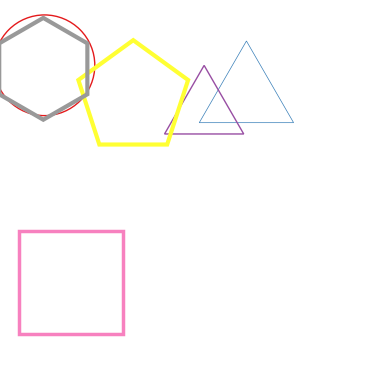[{"shape": "circle", "thickness": 1, "radius": 0.65, "center": [0.115, 0.83]}, {"shape": "triangle", "thickness": 0.5, "radius": 0.71, "center": [0.64, 0.752]}, {"shape": "triangle", "thickness": 1, "radius": 0.59, "center": [0.53, 0.711]}, {"shape": "pentagon", "thickness": 3, "radius": 0.75, "center": [0.346, 0.746]}, {"shape": "square", "thickness": 2.5, "radius": 0.67, "center": [0.184, 0.266]}, {"shape": "hexagon", "thickness": 3, "radius": 0.66, "center": [0.112, 0.821]}]